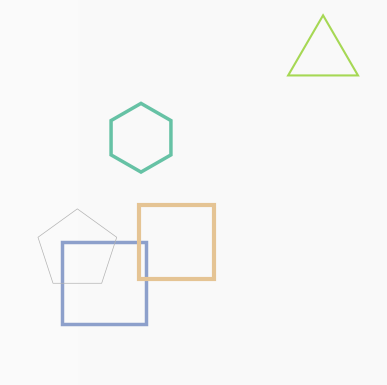[{"shape": "hexagon", "thickness": 2.5, "radius": 0.45, "center": [0.364, 0.642]}, {"shape": "square", "thickness": 2.5, "radius": 0.54, "center": [0.269, 0.265]}, {"shape": "triangle", "thickness": 1.5, "radius": 0.52, "center": [0.834, 0.856]}, {"shape": "square", "thickness": 3, "radius": 0.48, "center": [0.455, 0.372]}, {"shape": "pentagon", "thickness": 0.5, "radius": 0.53, "center": [0.2, 0.351]}]